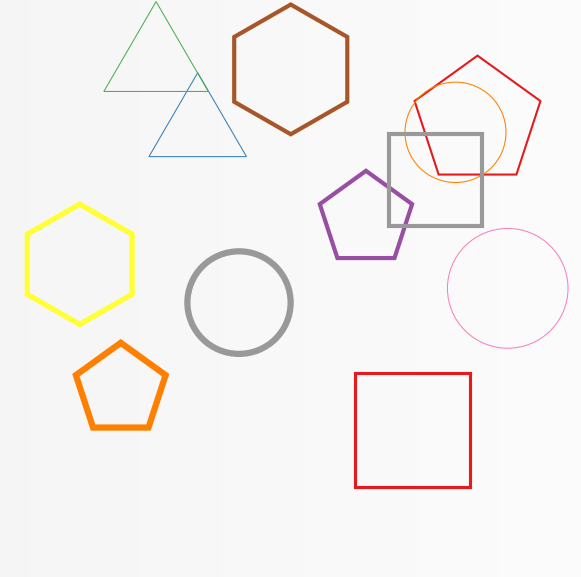[{"shape": "pentagon", "thickness": 1, "radius": 0.57, "center": [0.822, 0.789]}, {"shape": "square", "thickness": 1.5, "radius": 0.49, "center": [0.71, 0.254]}, {"shape": "triangle", "thickness": 0.5, "radius": 0.48, "center": [0.34, 0.776]}, {"shape": "triangle", "thickness": 0.5, "radius": 0.52, "center": [0.269, 0.893]}, {"shape": "pentagon", "thickness": 2, "radius": 0.42, "center": [0.63, 0.62]}, {"shape": "circle", "thickness": 0.5, "radius": 0.43, "center": [0.784, 0.77]}, {"shape": "pentagon", "thickness": 3, "radius": 0.41, "center": [0.208, 0.324]}, {"shape": "hexagon", "thickness": 2.5, "radius": 0.52, "center": [0.137, 0.542]}, {"shape": "hexagon", "thickness": 2, "radius": 0.56, "center": [0.5, 0.879]}, {"shape": "circle", "thickness": 0.5, "radius": 0.52, "center": [0.874, 0.5]}, {"shape": "circle", "thickness": 3, "radius": 0.44, "center": [0.411, 0.475]}, {"shape": "square", "thickness": 2, "radius": 0.4, "center": [0.749, 0.687]}]